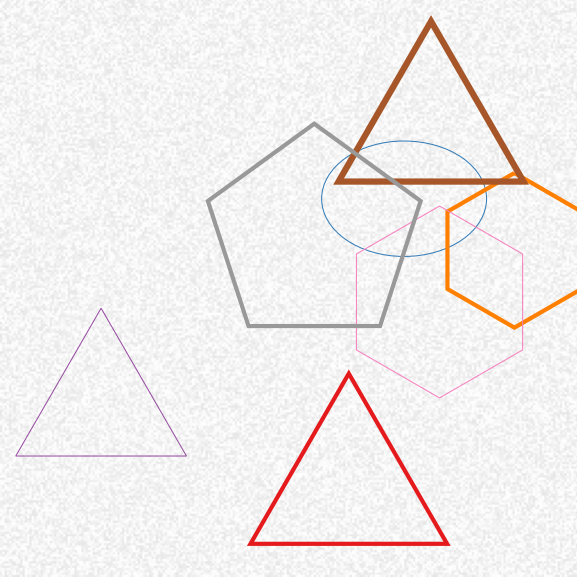[{"shape": "triangle", "thickness": 2, "radius": 0.98, "center": [0.604, 0.156]}, {"shape": "oval", "thickness": 0.5, "radius": 0.71, "center": [0.7, 0.655]}, {"shape": "triangle", "thickness": 0.5, "radius": 0.85, "center": [0.175, 0.295]}, {"shape": "hexagon", "thickness": 2, "radius": 0.67, "center": [0.891, 0.566]}, {"shape": "triangle", "thickness": 3, "radius": 0.92, "center": [0.746, 0.777]}, {"shape": "hexagon", "thickness": 0.5, "radius": 0.83, "center": [0.761, 0.476]}, {"shape": "pentagon", "thickness": 2, "radius": 0.97, "center": [0.544, 0.591]}]